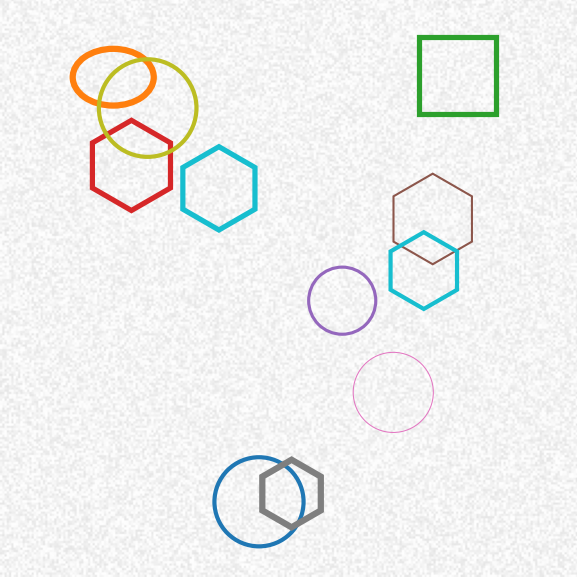[{"shape": "circle", "thickness": 2, "radius": 0.39, "center": [0.448, 0.13]}, {"shape": "oval", "thickness": 3, "radius": 0.35, "center": [0.196, 0.865]}, {"shape": "square", "thickness": 2.5, "radius": 0.33, "center": [0.792, 0.868]}, {"shape": "hexagon", "thickness": 2.5, "radius": 0.39, "center": [0.228, 0.713]}, {"shape": "circle", "thickness": 1.5, "radius": 0.29, "center": [0.593, 0.478]}, {"shape": "hexagon", "thickness": 1, "radius": 0.39, "center": [0.749, 0.62]}, {"shape": "circle", "thickness": 0.5, "radius": 0.35, "center": [0.681, 0.32]}, {"shape": "hexagon", "thickness": 3, "radius": 0.29, "center": [0.505, 0.145]}, {"shape": "circle", "thickness": 2, "radius": 0.42, "center": [0.256, 0.812]}, {"shape": "hexagon", "thickness": 2.5, "radius": 0.36, "center": [0.379, 0.673]}, {"shape": "hexagon", "thickness": 2, "radius": 0.33, "center": [0.734, 0.531]}]